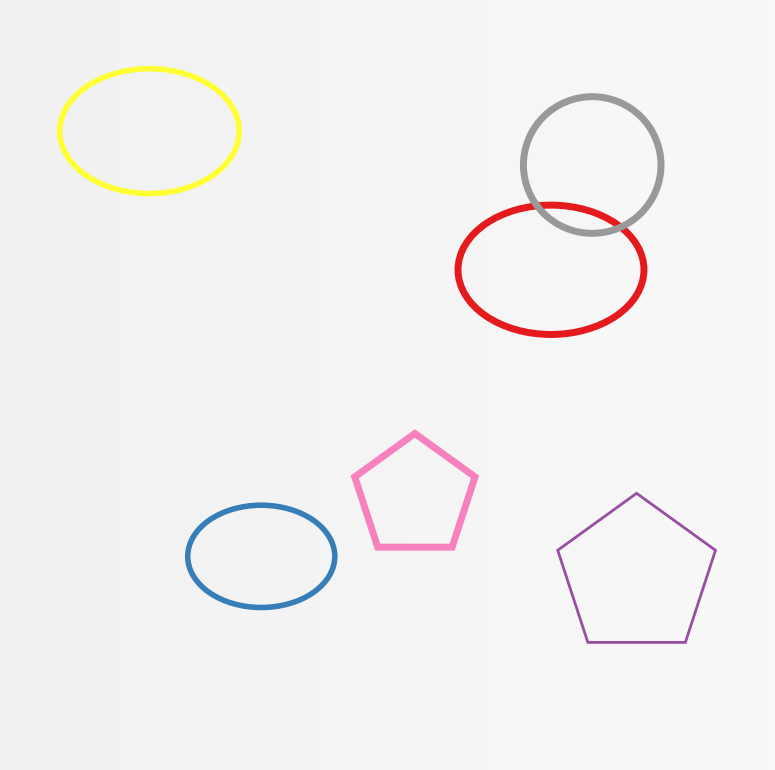[{"shape": "oval", "thickness": 2.5, "radius": 0.6, "center": [0.711, 0.65]}, {"shape": "oval", "thickness": 2, "radius": 0.47, "center": [0.337, 0.277]}, {"shape": "pentagon", "thickness": 1, "radius": 0.54, "center": [0.821, 0.252]}, {"shape": "oval", "thickness": 2, "radius": 0.58, "center": [0.193, 0.83]}, {"shape": "pentagon", "thickness": 2.5, "radius": 0.41, "center": [0.535, 0.355]}, {"shape": "circle", "thickness": 2.5, "radius": 0.44, "center": [0.764, 0.786]}]